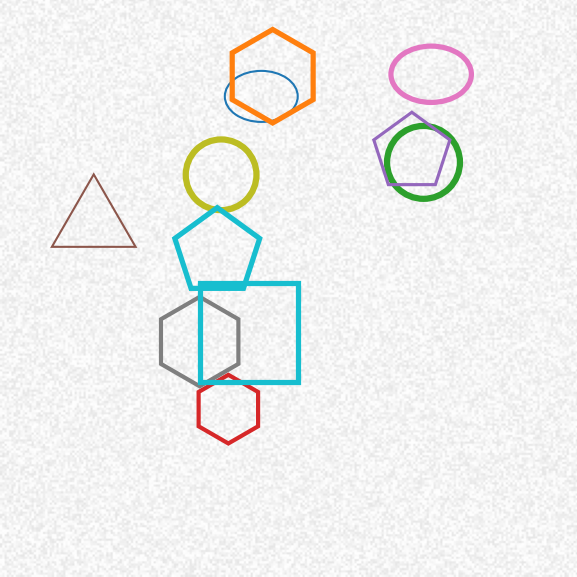[{"shape": "oval", "thickness": 1, "radius": 0.32, "center": [0.452, 0.832]}, {"shape": "hexagon", "thickness": 2.5, "radius": 0.4, "center": [0.472, 0.867]}, {"shape": "circle", "thickness": 3, "radius": 0.32, "center": [0.733, 0.718]}, {"shape": "hexagon", "thickness": 2, "radius": 0.3, "center": [0.395, 0.291]}, {"shape": "pentagon", "thickness": 1.5, "radius": 0.35, "center": [0.713, 0.735]}, {"shape": "triangle", "thickness": 1, "radius": 0.42, "center": [0.162, 0.614]}, {"shape": "oval", "thickness": 2.5, "radius": 0.35, "center": [0.747, 0.871]}, {"shape": "hexagon", "thickness": 2, "radius": 0.39, "center": [0.346, 0.408]}, {"shape": "circle", "thickness": 3, "radius": 0.31, "center": [0.383, 0.696]}, {"shape": "pentagon", "thickness": 2.5, "radius": 0.39, "center": [0.376, 0.562]}, {"shape": "square", "thickness": 2.5, "radius": 0.43, "center": [0.431, 0.424]}]